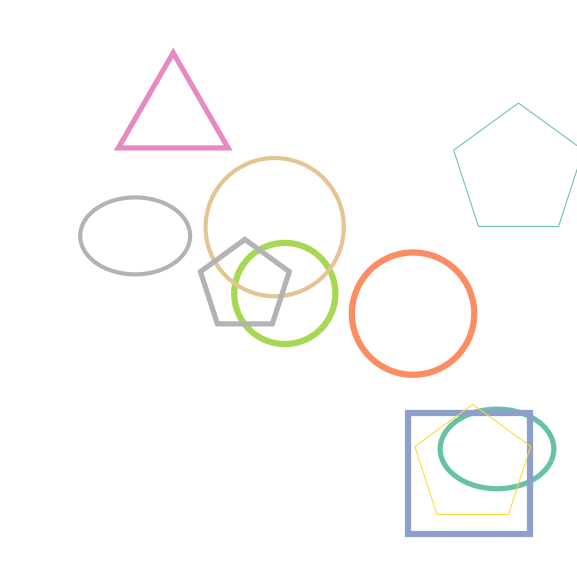[{"shape": "oval", "thickness": 2.5, "radius": 0.49, "center": [0.861, 0.222]}, {"shape": "pentagon", "thickness": 0.5, "radius": 0.59, "center": [0.898, 0.703]}, {"shape": "circle", "thickness": 3, "radius": 0.53, "center": [0.715, 0.456]}, {"shape": "square", "thickness": 3, "radius": 0.53, "center": [0.812, 0.179]}, {"shape": "triangle", "thickness": 2.5, "radius": 0.55, "center": [0.3, 0.798]}, {"shape": "circle", "thickness": 3, "radius": 0.44, "center": [0.493, 0.491]}, {"shape": "pentagon", "thickness": 0.5, "radius": 0.53, "center": [0.819, 0.194]}, {"shape": "circle", "thickness": 2, "radius": 0.6, "center": [0.476, 0.606]}, {"shape": "pentagon", "thickness": 2.5, "radius": 0.4, "center": [0.424, 0.504]}, {"shape": "oval", "thickness": 2, "radius": 0.48, "center": [0.234, 0.591]}]